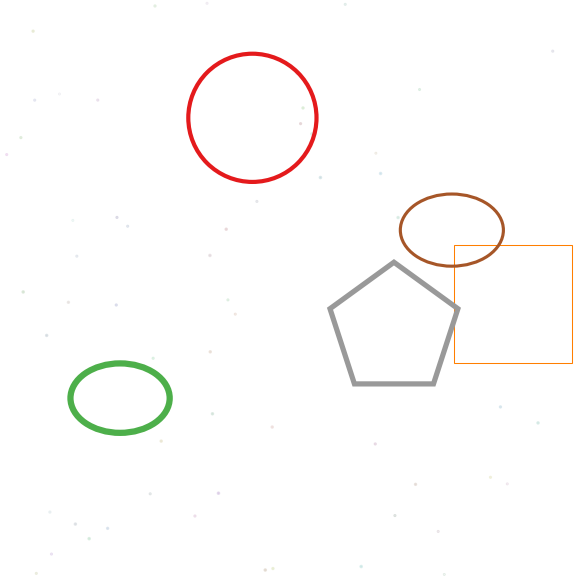[{"shape": "circle", "thickness": 2, "radius": 0.56, "center": [0.437, 0.795]}, {"shape": "oval", "thickness": 3, "radius": 0.43, "center": [0.208, 0.31]}, {"shape": "square", "thickness": 0.5, "radius": 0.51, "center": [0.888, 0.472]}, {"shape": "oval", "thickness": 1.5, "radius": 0.45, "center": [0.782, 0.601]}, {"shape": "pentagon", "thickness": 2.5, "radius": 0.58, "center": [0.682, 0.429]}]